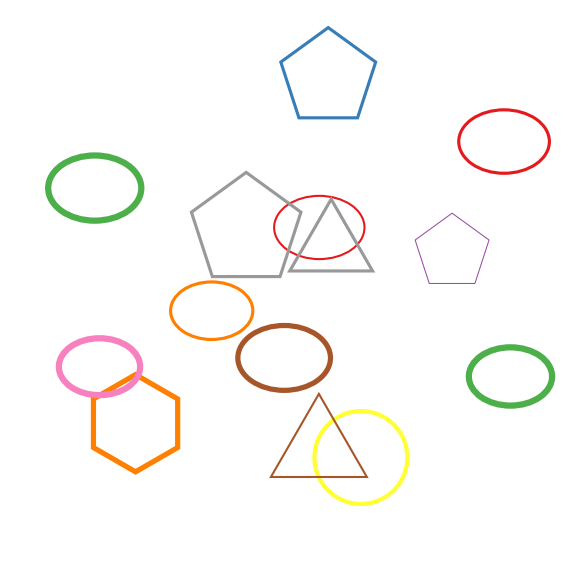[{"shape": "oval", "thickness": 1, "radius": 0.39, "center": [0.553, 0.605]}, {"shape": "oval", "thickness": 1.5, "radius": 0.39, "center": [0.873, 0.754]}, {"shape": "pentagon", "thickness": 1.5, "radius": 0.43, "center": [0.568, 0.865]}, {"shape": "oval", "thickness": 3, "radius": 0.4, "center": [0.164, 0.673]}, {"shape": "oval", "thickness": 3, "radius": 0.36, "center": [0.884, 0.347]}, {"shape": "pentagon", "thickness": 0.5, "radius": 0.34, "center": [0.783, 0.563]}, {"shape": "oval", "thickness": 1.5, "radius": 0.36, "center": [0.367, 0.461]}, {"shape": "hexagon", "thickness": 2.5, "radius": 0.42, "center": [0.235, 0.266]}, {"shape": "circle", "thickness": 2, "radius": 0.4, "center": [0.625, 0.207]}, {"shape": "oval", "thickness": 2.5, "radius": 0.4, "center": [0.492, 0.379]}, {"shape": "triangle", "thickness": 1, "radius": 0.48, "center": [0.552, 0.221]}, {"shape": "oval", "thickness": 3, "radius": 0.35, "center": [0.172, 0.364]}, {"shape": "triangle", "thickness": 1.5, "radius": 0.41, "center": [0.573, 0.571]}, {"shape": "pentagon", "thickness": 1.5, "radius": 0.5, "center": [0.426, 0.601]}]